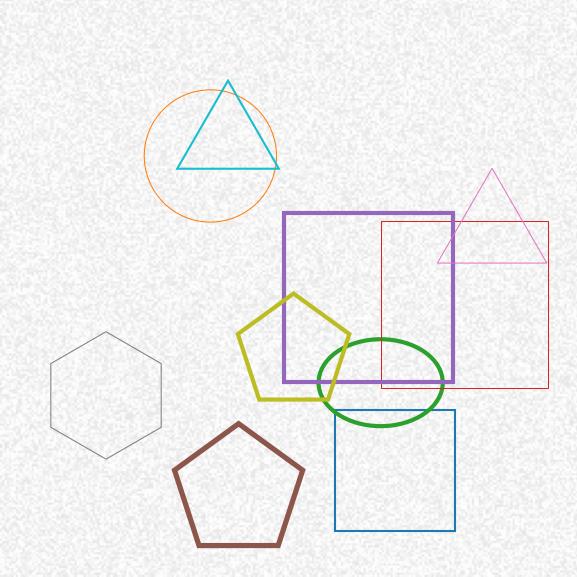[{"shape": "square", "thickness": 1, "radius": 0.52, "center": [0.684, 0.184]}, {"shape": "circle", "thickness": 0.5, "radius": 0.57, "center": [0.364, 0.729]}, {"shape": "oval", "thickness": 2, "radius": 0.54, "center": [0.659, 0.336]}, {"shape": "square", "thickness": 0.5, "radius": 0.72, "center": [0.804, 0.472]}, {"shape": "square", "thickness": 2, "radius": 0.73, "center": [0.638, 0.484]}, {"shape": "pentagon", "thickness": 2.5, "radius": 0.58, "center": [0.413, 0.149]}, {"shape": "triangle", "thickness": 0.5, "radius": 0.55, "center": [0.852, 0.598]}, {"shape": "hexagon", "thickness": 0.5, "radius": 0.55, "center": [0.184, 0.314]}, {"shape": "pentagon", "thickness": 2, "radius": 0.51, "center": [0.508, 0.389]}, {"shape": "triangle", "thickness": 1, "radius": 0.51, "center": [0.395, 0.758]}]